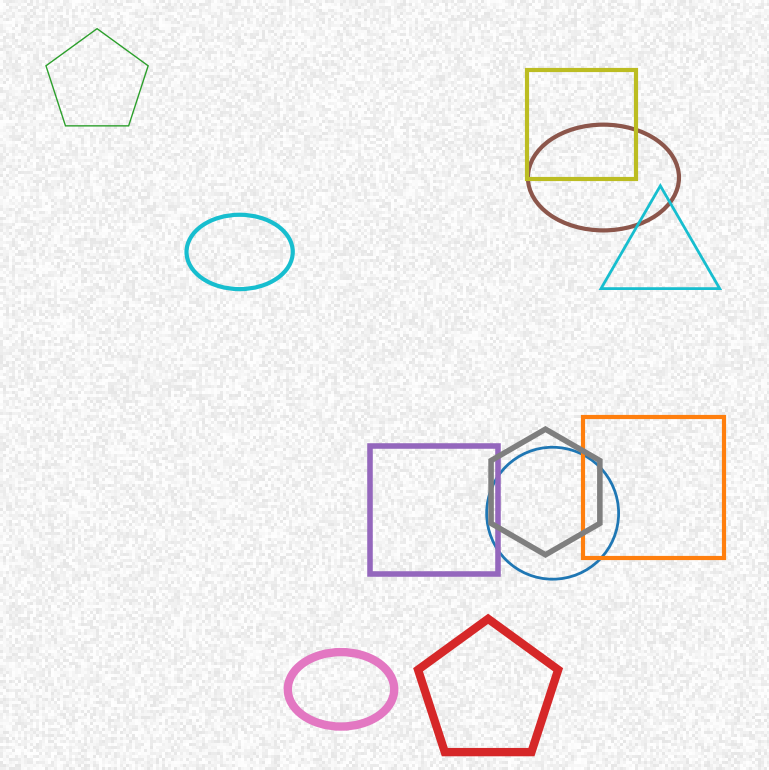[{"shape": "circle", "thickness": 1, "radius": 0.43, "center": [0.718, 0.333]}, {"shape": "square", "thickness": 1.5, "radius": 0.46, "center": [0.849, 0.366]}, {"shape": "pentagon", "thickness": 0.5, "radius": 0.35, "center": [0.126, 0.893]}, {"shape": "pentagon", "thickness": 3, "radius": 0.48, "center": [0.634, 0.101]}, {"shape": "square", "thickness": 2, "radius": 0.42, "center": [0.563, 0.338]}, {"shape": "oval", "thickness": 1.5, "radius": 0.49, "center": [0.784, 0.769]}, {"shape": "oval", "thickness": 3, "radius": 0.35, "center": [0.443, 0.105]}, {"shape": "hexagon", "thickness": 2, "radius": 0.41, "center": [0.708, 0.361]}, {"shape": "square", "thickness": 1.5, "radius": 0.36, "center": [0.755, 0.839]}, {"shape": "triangle", "thickness": 1, "radius": 0.45, "center": [0.858, 0.67]}, {"shape": "oval", "thickness": 1.5, "radius": 0.34, "center": [0.311, 0.673]}]